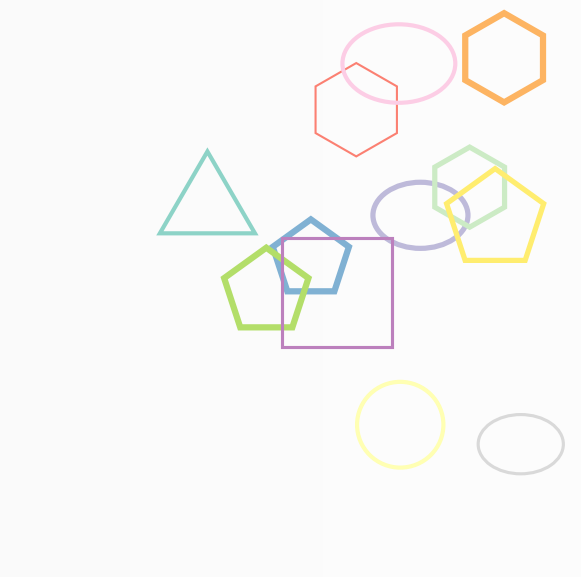[{"shape": "triangle", "thickness": 2, "radius": 0.47, "center": [0.357, 0.642]}, {"shape": "circle", "thickness": 2, "radius": 0.37, "center": [0.689, 0.264]}, {"shape": "oval", "thickness": 2.5, "radius": 0.41, "center": [0.723, 0.626]}, {"shape": "hexagon", "thickness": 1, "radius": 0.4, "center": [0.613, 0.809]}, {"shape": "pentagon", "thickness": 3, "radius": 0.34, "center": [0.535, 0.55]}, {"shape": "hexagon", "thickness": 3, "radius": 0.39, "center": [0.867, 0.899]}, {"shape": "pentagon", "thickness": 3, "radius": 0.38, "center": [0.458, 0.494]}, {"shape": "oval", "thickness": 2, "radius": 0.49, "center": [0.686, 0.889]}, {"shape": "oval", "thickness": 1.5, "radius": 0.37, "center": [0.896, 0.23]}, {"shape": "square", "thickness": 1.5, "radius": 0.47, "center": [0.58, 0.493]}, {"shape": "hexagon", "thickness": 2.5, "radius": 0.35, "center": [0.808, 0.675]}, {"shape": "pentagon", "thickness": 2.5, "radius": 0.44, "center": [0.852, 0.619]}]